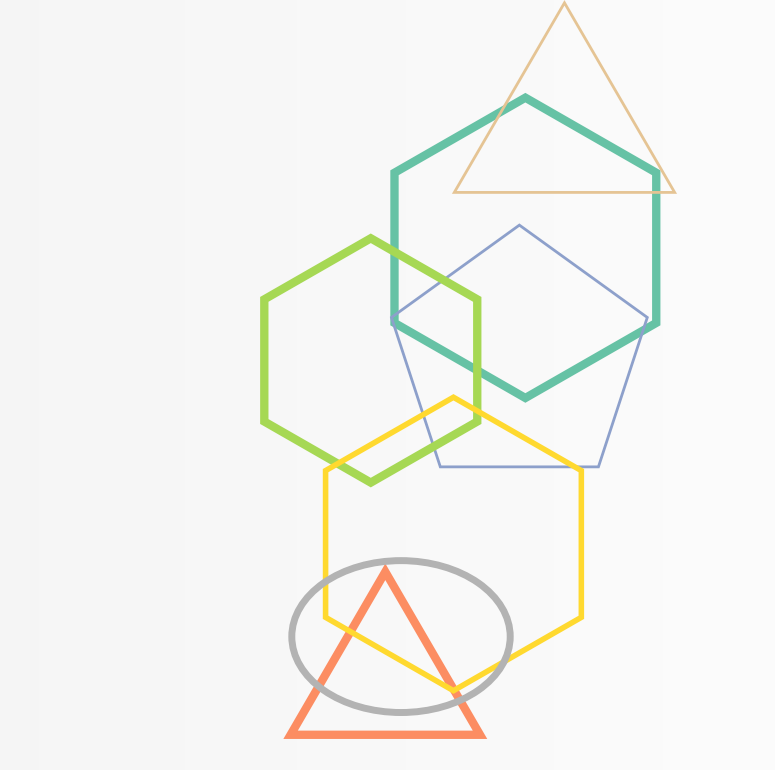[{"shape": "hexagon", "thickness": 3, "radius": 0.98, "center": [0.678, 0.678]}, {"shape": "triangle", "thickness": 3, "radius": 0.71, "center": [0.497, 0.116]}, {"shape": "pentagon", "thickness": 1, "radius": 0.87, "center": [0.67, 0.534]}, {"shape": "hexagon", "thickness": 3, "radius": 0.79, "center": [0.478, 0.532]}, {"shape": "hexagon", "thickness": 2, "radius": 0.95, "center": [0.585, 0.294]}, {"shape": "triangle", "thickness": 1, "radius": 0.82, "center": [0.728, 0.832]}, {"shape": "oval", "thickness": 2.5, "radius": 0.7, "center": [0.517, 0.173]}]